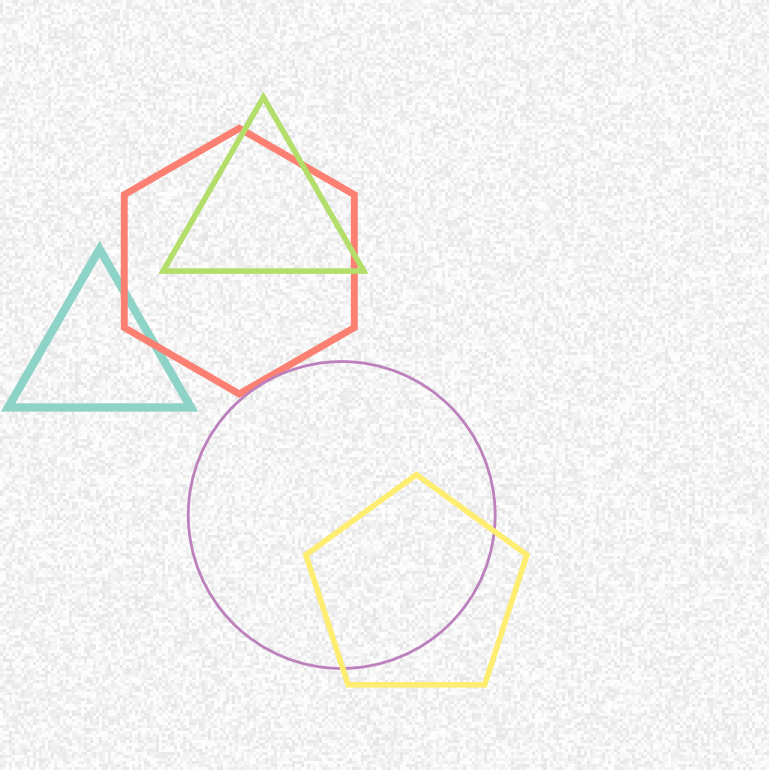[{"shape": "triangle", "thickness": 3, "radius": 0.69, "center": [0.129, 0.539]}, {"shape": "hexagon", "thickness": 2.5, "radius": 0.86, "center": [0.311, 0.661]}, {"shape": "triangle", "thickness": 2, "radius": 0.75, "center": [0.342, 0.723]}, {"shape": "circle", "thickness": 1, "radius": 1.0, "center": [0.444, 0.331]}, {"shape": "pentagon", "thickness": 2, "radius": 0.75, "center": [0.541, 0.233]}]